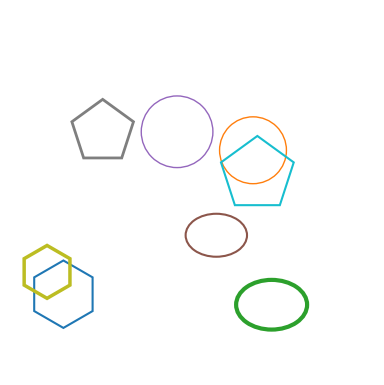[{"shape": "hexagon", "thickness": 1.5, "radius": 0.44, "center": [0.165, 0.236]}, {"shape": "circle", "thickness": 1, "radius": 0.43, "center": [0.657, 0.61]}, {"shape": "oval", "thickness": 3, "radius": 0.46, "center": [0.705, 0.208]}, {"shape": "circle", "thickness": 1, "radius": 0.47, "center": [0.46, 0.658]}, {"shape": "oval", "thickness": 1.5, "radius": 0.4, "center": [0.562, 0.389]}, {"shape": "pentagon", "thickness": 2, "radius": 0.42, "center": [0.267, 0.658]}, {"shape": "hexagon", "thickness": 2.5, "radius": 0.34, "center": [0.122, 0.294]}, {"shape": "pentagon", "thickness": 1.5, "radius": 0.5, "center": [0.668, 0.547]}]